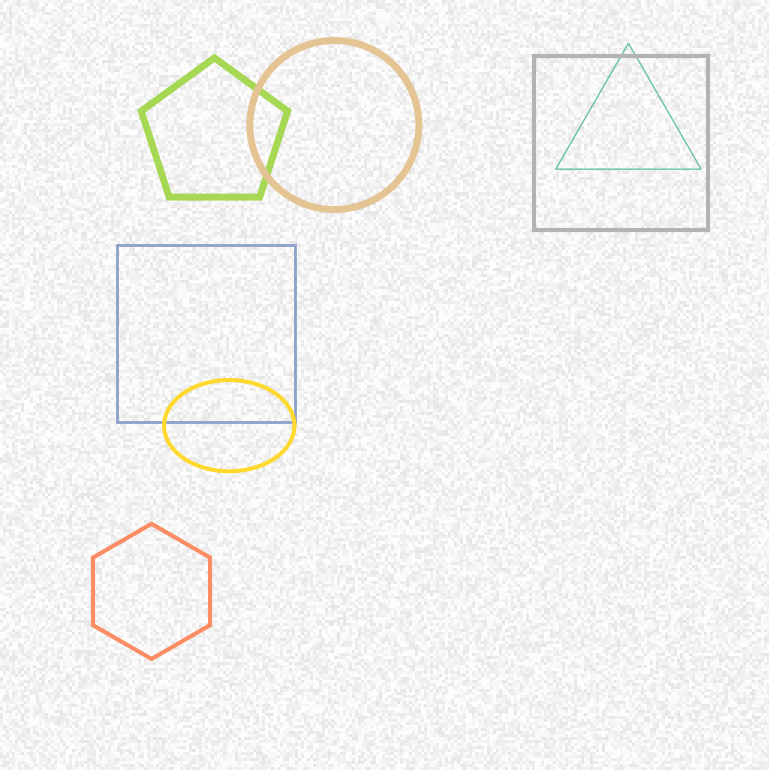[{"shape": "triangle", "thickness": 0.5, "radius": 0.55, "center": [0.816, 0.835]}, {"shape": "hexagon", "thickness": 1.5, "radius": 0.44, "center": [0.197, 0.232]}, {"shape": "square", "thickness": 1, "radius": 0.58, "center": [0.268, 0.567]}, {"shape": "pentagon", "thickness": 2.5, "radius": 0.5, "center": [0.279, 0.825]}, {"shape": "oval", "thickness": 1.5, "radius": 0.42, "center": [0.298, 0.447]}, {"shape": "circle", "thickness": 2.5, "radius": 0.55, "center": [0.434, 0.838]}, {"shape": "square", "thickness": 1.5, "radius": 0.56, "center": [0.807, 0.814]}]